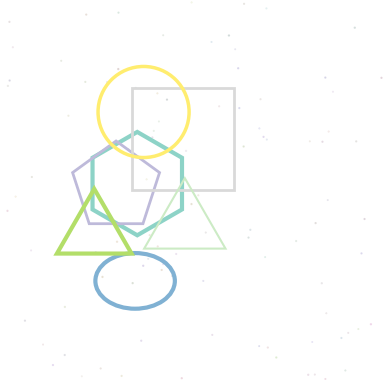[{"shape": "hexagon", "thickness": 3, "radius": 0.67, "center": [0.357, 0.523]}, {"shape": "pentagon", "thickness": 2, "radius": 0.59, "center": [0.301, 0.515]}, {"shape": "oval", "thickness": 3, "radius": 0.52, "center": [0.351, 0.27]}, {"shape": "triangle", "thickness": 3, "radius": 0.56, "center": [0.245, 0.397]}, {"shape": "square", "thickness": 2, "radius": 0.66, "center": [0.475, 0.639]}, {"shape": "triangle", "thickness": 1.5, "radius": 0.61, "center": [0.48, 0.415]}, {"shape": "circle", "thickness": 2.5, "radius": 0.59, "center": [0.373, 0.709]}]